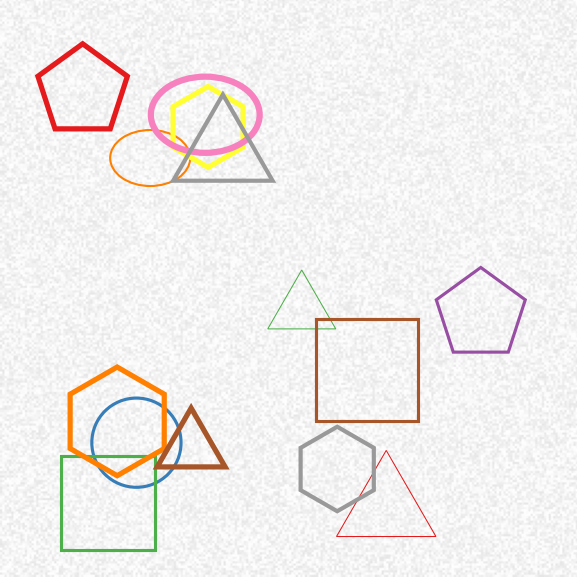[{"shape": "triangle", "thickness": 0.5, "radius": 0.5, "center": [0.669, 0.12]}, {"shape": "pentagon", "thickness": 2.5, "radius": 0.41, "center": [0.143, 0.842]}, {"shape": "circle", "thickness": 1.5, "radius": 0.39, "center": [0.236, 0.233]}, {"shape": "square", "thickness": 1.5, "radius": 0.41, "center": [0.187, 0.128]}, {"shape": "triangle", "thickness": 0.5, "radius": 0.34, "center": [0.522, 0.464]}, {"shape": "pentagon", "thickness": 1.5, "radius": 0.41, "center": [0.833, 0.455]}, {"shape": "hexagon", "thickness": 2.5, "radius": 0.47, "center": [0.203, 0.269]}, {"shape": "oval", "thickness": 1, "radius": 0.35, "center": [0.26, 0.726]}, {"shape": "hexagon", "thickness": 2.5, "radius": 0.35, "center": [0.36, 0.779]}, {"shape": "square", "thickness": 1.5, "radius": 0.44, "center": [0.635, 0.359]}, {"shape": "triangle", "thickness": 2.5, "radius": 0.34, "center": [0.331, 0.225]}, {"shape": "oval", "thickness": 3, "radius": 0.47, "center": [0.355, 0.8]}, {"shape": "triangle", "thickness": 2, "radius": 0.5, "center": [0.386, 0.736]}, {"shape": "hexagon", "thickness": 2, "radius": 0.37, "center": [0.584, 0.187]}]